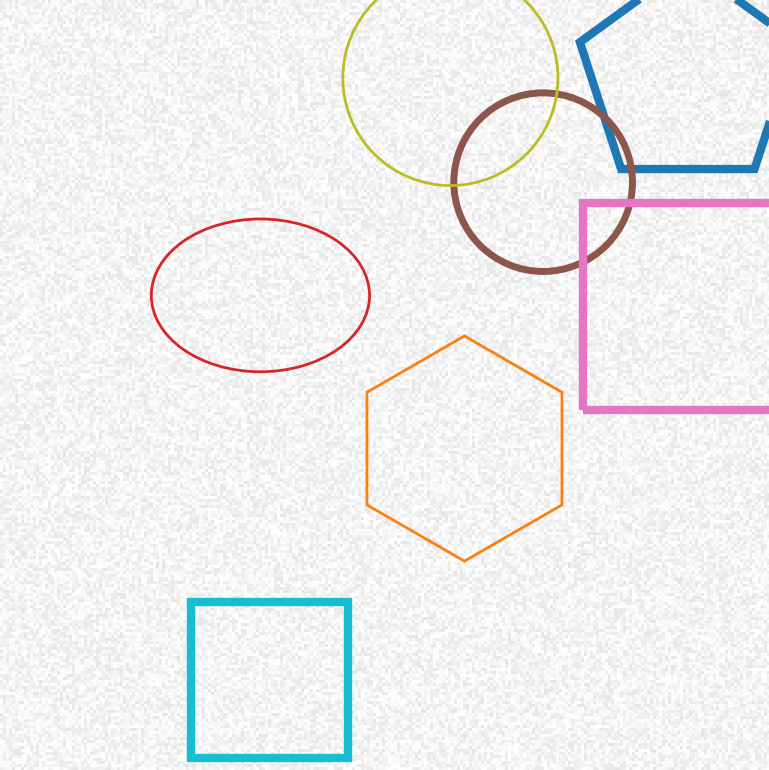[{"shape": "pentagon", "thickness": 3, "radius": 0.74, "center": [0.893, 0.9]}, {"shape": "hexagon", "thickness": 1, "radius": 0.73, "center": [0.603, 0.417]}, {"shape": "oval", "thickness": 1, "radius": 0.71, "center": [0.338, 0.616]}, {"shape": "circle", "thickness": 2.5, "radius": 0.58, "center": [0.705, 0.763]}, {"shape": "square", "thickness": 3, "radius": 0.67, "center": [0.891, 0.602]}, {"shape": "circle", "thickness": 1, "radius": 0.7, "center": [0.585, 0.899]}, {"shape": "square", "thickness": 3, "radius": 0.51, "center": [0.35, 0.117]}]